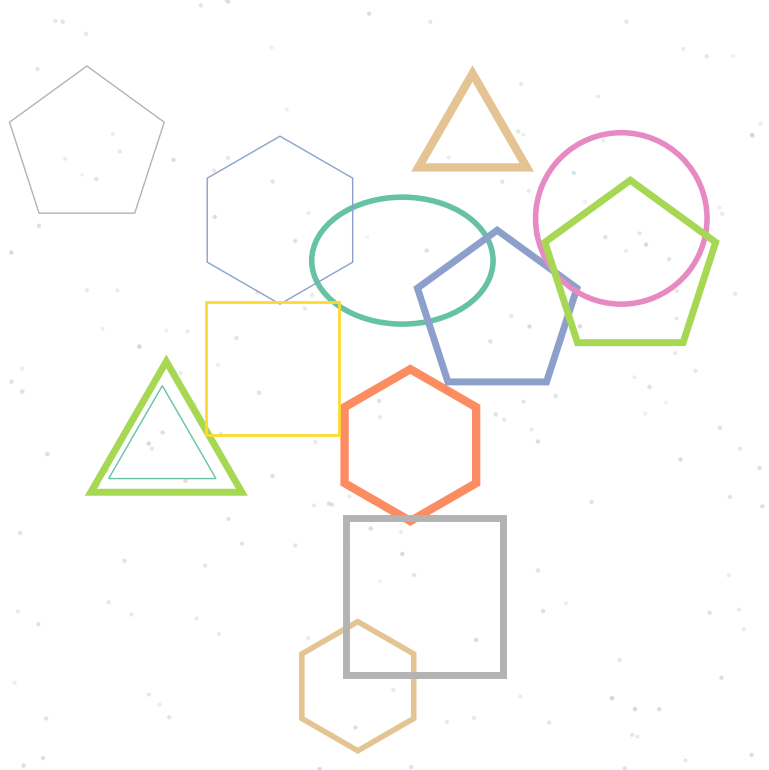[{"shape": "oval", "thickness": 2, "radius": 0.59, "center": [0.523, 0.662]}, {"shape": "triangle", "thickness": 0.5, "radius": 0.4, "center": [0.211, 0.419]}, {"shape": "hexagon", "thickness": 3, "radius": 0.49, "center": [0.533, 0.422]}, {"shape": "pentagon", "thickness": 2.5, "radius": 0.54, "center": [0.646, 0.592]}, {"shape": "hexagon", "thickness": 0.5, "radius": 0.55, "center": [0.364, 0.714]}, {"shape": "circle", "thickness": 2, "radius": 0.56, "center": [0.807, 0.716]}, {"shape": "triangle", "thickness": 2.5, "radius": 0.57, "center": [0.216, 0.417]}, {"shape": "pentagon", "thickness": 2.5, "radius": 0.58, "center": [0.819, 0.649]}, {"shape": "square", "thickness": 1, "radius": 0.43, "center": [0.354, 0.521]}, {"shape": "hexagon", "thickness": 2, "radius": 0.42, "center": [0.465, 0.109]}, {"shape": "triangle", "thickness": 3, "radius": 0.41, "center": [0.614, 0.823]}, {"shape": "square", "thickness": 2.5, "radius": 0.51, "center": [0.552, 0.225]}, {"shape": "pentagon", "thickness": 0.5, "radius": 0.53, "center": [0.113, 0.809]}]